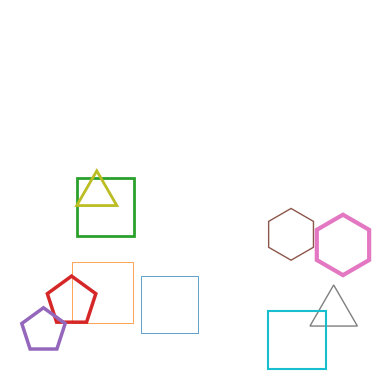[{"shape": "square", "thickness": 0.5, "radius": 0.37, "center": [0.44, 0.208]}, {"shape": "square", "thickness": 0.5, "radius": 0.39, "center": [0.265, 0.241]}, {"shape": "square", "thickness": 2, "radius": 0.37, "center": [0.274, 0.463]}, {"shape": "pentagon", "thickness": 2.5, "radius": 0.33, "center": [0.186, 0.217]}, {"shape": "pentagon", "thickness": 2.5, "radius": 0.3, "center": [0.113, 0.141]}, {"shape": "hexagon", "thickness": 1, "radius": 0.34, "center": [0.756, 0.391]}, {"shape": "hexagon", "thickness": 3, "radius": 0.39, "center": [0.891, 0.364]}, {"shape": "triangle", "thickness": 1, "radius": 0.36, "center": [0.867, 0.189]}, {"shape": "triangle", "thickness": 2, "radius": 0.3, "center": [0.251, 0.496]}, {"shape": "square", "thickness": 1.5, "radius": 0.38, "center": [0.771, 0.117]}]